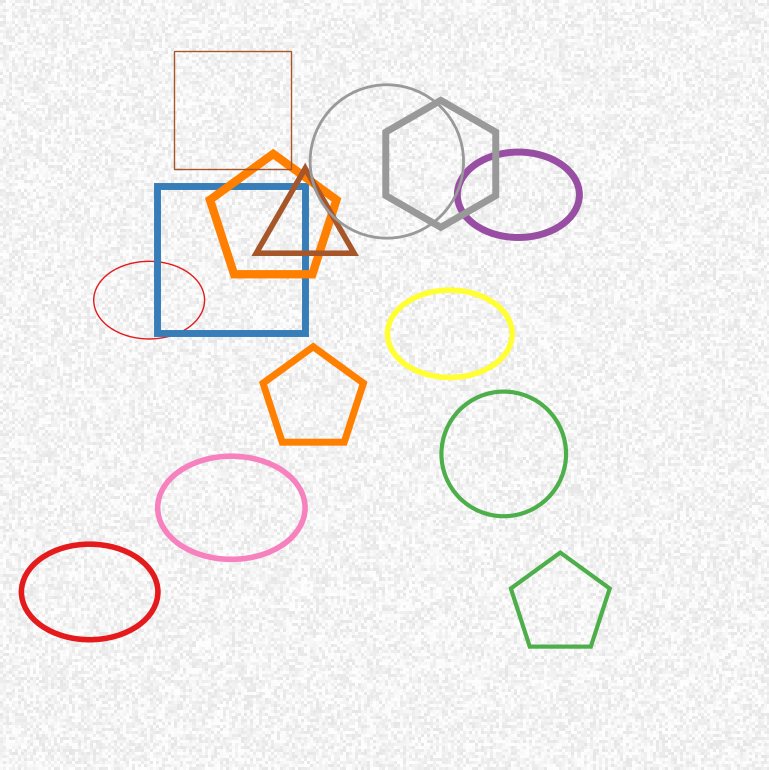[{"shape": "oval", "thickness": 0.5, "radius": 0.36, "center": [0.194, 0.61]}, {"shape": "oval", "thickness": 2, "radius": 0.44, "center": [0.116, 0.231]}, {"shape": "square", "thickness": 2.5, "radius": 0.48, "center": [0.3, 0.663]}, {"shape": "circle", "thickness": 1.5, "radius": 0.4, "center": [0.654, 0.411]}, {"shape": "pentagon", "thickness": 1.5, "radius": 0.34, "center": [0.728, 0.215]}, {"shape": "oval", "thickness": 2.5, "radius": 0.4, "center": [0.673, 0.747]}, {"shape": "pentagon", "thickness": 3, "radius": 0.43, "center": [0.355, 0.714]}, {"shape": "pentagon", "thickness": 2.5, "radius": 0.34, "center": [0.407, 0.481]}, {"shape": "oval", "thickness": 2, "radius": 0.4, "center": [0.584, 0.566]}, {"shape": "triangle", "thickness": 2, "radius": 0.37, "center": [0.396, 0.708]}, {"shape": "square", "thickness": 0.5, "radius": 0.38, "center": [0.301, 0.857]}, {"shape": "oval", "thickness": 2, "radius": 0.48, "center": [0.3, 0.341]}, {"shape": "hexagon", "thickness": 2.5, "radius": 0.41, "center": [0.572, 0.787]}, {"shape": "circle", "thickness": 1, "radius": 0.5, "center": [0.502, 0.79]}]